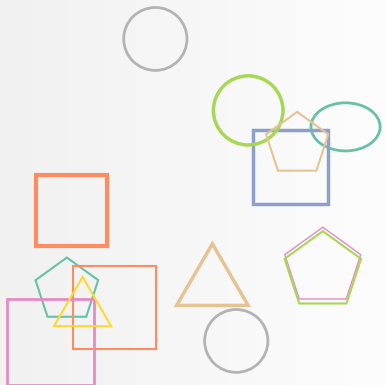[{"shape": "pentagon", "thickness": 1.5, "radius": 0.43, "center": [0.173, 0.246]}, {"shape": "oval", "thickness": 2, "radius": 0.45, "center": [0.892, 0.67]}, {"shape": "square", "thickness": 3, "radius": 0.46, "center": [0.185, 0.453]}, {"shape": "square", "thickness": 1.5, "radius": 0.54, "center": [0.295, 0.201]}, {"shape": "square", "thickness": 2.5, "radius": 0.48, "center": [0.749, 0.566]}, {"shape": "square", "thickness": 2, "radius": 0.56, "center": [0.13, 0.112]}, {"shape": "pentagon", "thickness": 1, "radius": 0.52, "center": [0.833, 0.307]}, {"shape": "circle", "thickness": 2.5, "radius": 0.45, "center": [0.641, 0.713]}, {"shape": "pentagon", "thickness": 1.5, "radius": 0.52, "center": [0.833, 0.296]}, {"shape": "triangle", "thickness": 1.5, "radius": 0.43, "center": [0.213, 0.195]}, {"shape": "triangle", "thickness": 2.5, "radius": 0.53, "center": [0.548, 0.26]}, {"shape": "pentagon", "thickness": 1.5, "radius": 0.42, "center": [0.767, 0.625]}, {"shape": "circle", "thickness": 2, "radius": 0.41, "center": [0.61, 0.114]}, {"shape": "circle", "thickness": 2, "radius": 0.41, "center": [0.401, 0.899]}]